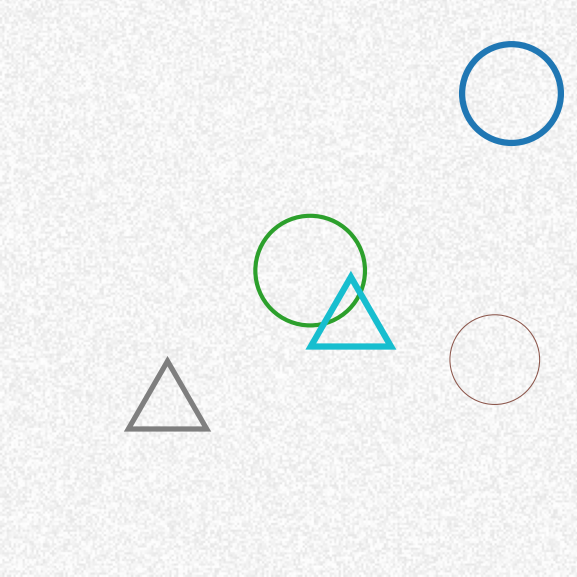[{"shape": "circle", "thickness": 3, "radius": 0.43, "center": [0.886, 0.837]}, {"shape": "circle", "thickness": 2, "radius": 0.47, "center": [0.537, 0.531]}, {"shape": "circle", "thickness": 0.5, "radius": 0.39, "center": [0.857, 0.376]}, {"shape": "triangle", "thickness": 2.5, "radius": 0.39, "center": [0.29, 0.295]}, {"shape": "triangle", "thickness": 3, "radius": 0.4, "center": [0.608, 0.439]}]